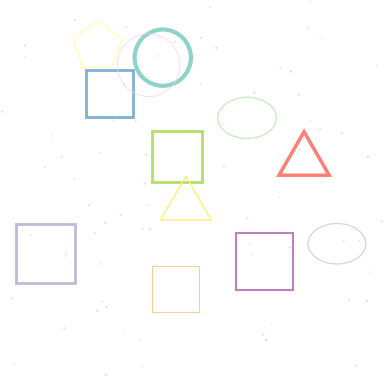[{"shape": "circle", "thickness": 3, "radius": 0.37, "center": [0.423, 0.85]}, {"shape": "pentagon", "thickness": 1, "radius": 0.33, "center": [0.253, 0.879]}, {"shape": "square", "thickness": 2, "radius": 0.38, "center": [0.118, 0.341]}, {"shape": "triangle", "thickness": 2.5, "radius": 0.38, "center": [0.79, 0.583]}, {"shape": "square", "thickness": 2, "radius": 0.3, "center": [0.284, 0.757]}, {"shape": "square", "thickness": 0.5, "radius": 0.3, "center": [0.456, 0.25]}, {"shape": "square", "thickness": 2, "radius": 0.33, "center": [0.461, 0.593]}, {"shape": "circle", "thickness": 0.5, "radius": 0.41, "center": [0.386, 0.831]}, {"shape": "oval", "thickness": 1, "radius": 0.37, "center": [0.875, 0.367]}, {"shape": "square", "thickness": 1.5, "radius": 0.37, "center": [0.687, 0.322]}, {"shape": "oval", "thickness": 1, "radius": 0.38, "center": [0.642, 0.694]}, {"shape": "triangle", "thickness": 1, "radius": 0.38, "center": [0.483, 0.466]}]